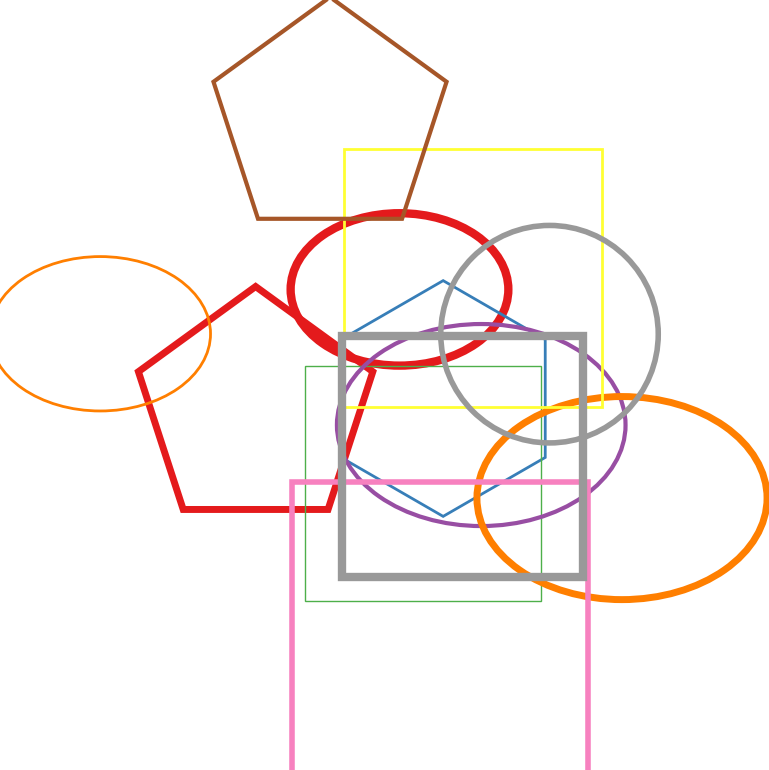[{"shape": "pentagon", "thickness": 2.5, "radius": 0.8, "center": [0.332, 0.468]}, {"shape": "oval", "thickness": 3, "radius": 0.71, "center": [0.519, 0.624]}, {"shape": "hexagon", "thickness": 1, "radius": 0.77, "center": [0.576, 0.482]}, {"shape": "square", "thickness": 0.5, "radius": 0.76, "center": [0.549, 0.373]}, {"shape": "oval", "thickness": 1.5, "radius": 0.94, "center": [0.625, 0.448]}, {"shape": "oval", "thickness": 1, "radius": 0.72, "center": [0.13, 0.567]}, {"shape": "oval", "thickness": 2.5, "radius": 0.94, "center": [0.808, 0.353]}, {"shape": "square", "thickness": 1, "radius": 0.84, "center": [0.615, 0.639]}, {"shape": "pentagon", "thickness": 1.5, "radius": 0.8, "center": [0.429, 0.845]}, {"shape": "square", "thickness": 2, "radius": 0.96, "center": [0.572, 0.182]}, {"shape": "circle", "thickness": 2, "radius": 0.71, "center": [0.714, 0.566]}, {"shape": "square", "thickness": 3, "radius": 0.78, "center": [0.601, 0.407]}]